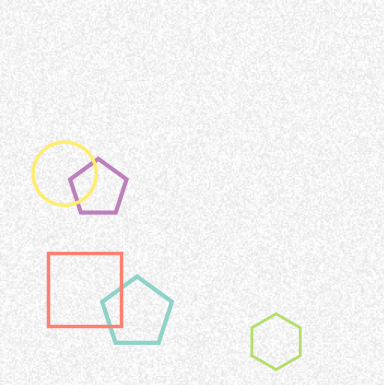[{"shape": "pentagon", "thickness": 3, "radius": 0.48, "center": [0.356, 0.187]}, {"shape": "square", "thickness": 2.5, "radius": 0.47, "center": [0.22, 0.248]}, {"shape": "hexagon", "thickness": 2, "radius": 0.36, "center": [0.717, 0.112]}, {"shape": "pentagon", "thickness": 3, "radius": 0.39, "center": [0.255, 0.51]}, {"shape": "circle", "thickness": 2.5, "radius": 0.41, "center": [0.168, 0.549]}]